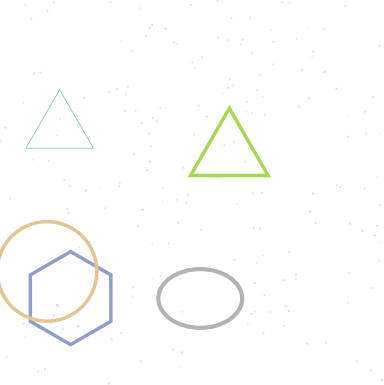[{"shape": "triangle", "thickness": 0.5, "radius": 0.51, "center": [0.155, 0.666]}, {"shape": "hexagon", "thickness": 2.5, "radius": 0.6, "center": [0.183, 0.226]}, {"shape": "triangle", "thickness": 2.5, "radius": 0.58, "center": [0.596, 0.602]}, {"shape": "circle", "thickness": 2.5, "radius": 0.65, "center": [0.122, 0.295]}, {"shape": "oval", "thickness": 3, "radius": 0.54, "center": [0.52, 0.225]}]